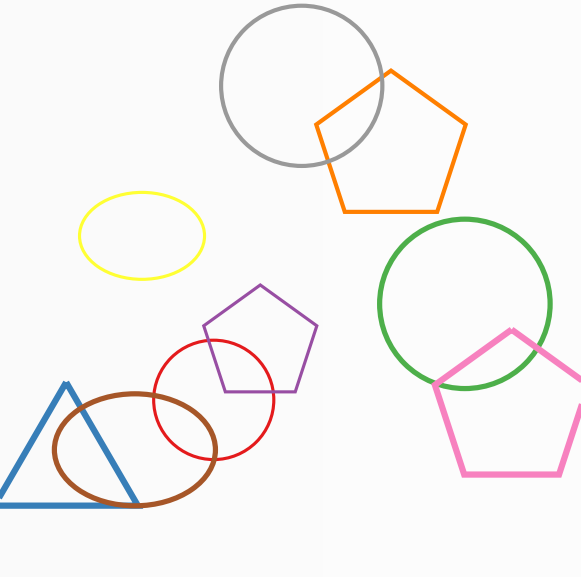[{"shape": "circle", "thickness": 1.5, "radius": 0.52, "center": [0.368, 0.307]}, {"shape": "triangle", "thickness": 3, "radius": 0.71, "center": [0.114, 0.195]}, {"shape": "circle", "thickness": 2.5, "radius": 0.73, "center": [0.8, 0.473]}, {"shape": "pentagon", "thickness": 1.5, "radius": 0.51, "center": [0.448, 0.403]}, {"shape": "pentagon", "thickness": 2, "radius": 0.68, "center": [0.673, 0.742]}, {"shape": "oval", "thickness": 1.5, "radius": 0.54, "center": [0.244, 0.591]}, {"shape": "oval", "thickness": 2.5, "radius": 0.69, "center": [0.232, 0.22]}, {"shape": "pentagon", "thickness": 3, "radius": 0.69, "center": [0.88, 0.29]}, {"shape": "circle", "thickness": 2, "radius": 0.69, "center": [0.519, 0.851]}]